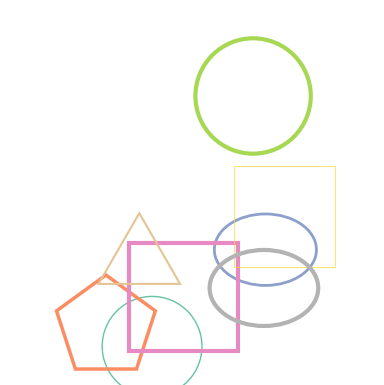[{"shape": "circle", "thickness": 1, "radius": 0.65, "center": [0.395, 0.1]}, {"shape": "pentagon", "thickness": 2.5, "radius": 0.67, "center": [0.275, 0.151]}, {"shape": "oval", "thickness": 2, "radius": 0.66, "center": [0.689, 0.351]}, {"shape": "square", "thickness": 3, "radius": 0.71, "center": [0.476, 0.229]}, {"shape": "circle", "thickness": 3, "radius": 0.75, "center": [0.657, 0.751]}, {"shape": "square", "thickness": 0.5, "radius": 0.66, "center": [0.738, 0.438]}, {"shape": "triangle", "thickness": 1.5, "radius": 0.61, "center": [0.362, 0.324]}, {"shape": "oval", "thickness": 3, "radius": 0.71, "center": [0.685, 0.252]}]